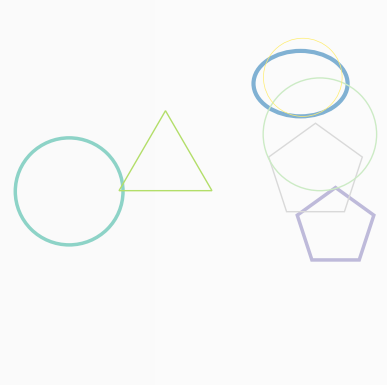[{"shape": "circle", "thickness": 2.5, "radius": 0.69, "center": [0.178, 0.503]}, {"shape": "pentagon", "thickness": 2.5, "radius": 0.52, "center": [0.866, 0.409]}, {"shape": "oval", "thickness": 3, "radius": 0.61, "center": [0.776, 0.783]}, {"shape": "triangle", "thickness": 1, "radius": 0.69, "center": [0.427, 0.574]}, {"shape": "pentagon", "thickness": 1, "radius": 0.63, "center": [0.814, 0.553]}, {"shape": "circle", "thickness": 1, "radius": 0.73, "center": [0.826, 0.651]}, {"shape": "circle", "thickness": 0.5, "radius": 0.51, "center": [0.781, 0.799]}]